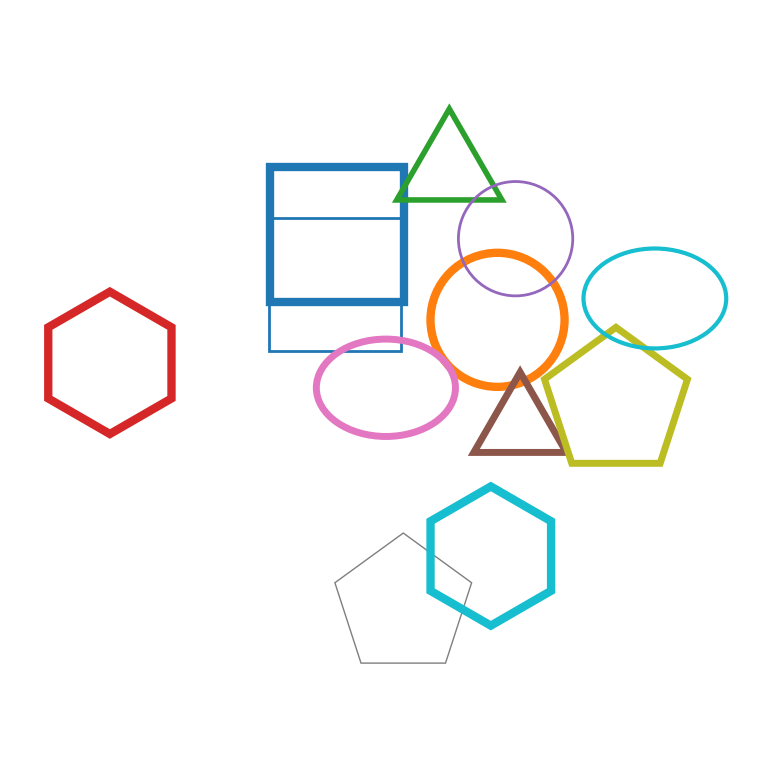[{"shape": "square", "thickness": 1, "radius": 0.43, "center": [0.435, 0.631]}, {"shape": "square", "thickness": 3, "radius": 0.44, "center": [0.437, 0.695]}, {"shape": "circle", "thickness": 3, "radius": 0.44, "center": [0.646, 0.585]}, {"shape": "triangle", "thickness": 2, "radius": 0.39, "center": [0.584, 0.78]}, {"shape": "hexagon", "thickness": 3, "radius": 0.46, "center": [0.143, 0.529]}, {"shape": "circle", "thickness": 1, "radius": 0.37, "center": [0.67, 0.69]}, {"shape": "triangle", "thickness": 2.5, "radius": 0.35, "center": [0.675, 0.447]}, {"shape": "oval", "thickness": 2.5, "radius": 0.45, "center": [0.501, 0.496]}, {"shape": "pentagon", "thickness": 0.5, "radius": 0.47, "center": [0.524, 0.214]}, {"shape": "pentagon", "thickness": 2.5, "radius": 0.49, "center": [0.8, 0.477]}, {"shape": "oval", "thickness": 1.5, "radius": 0.46, "center": [0.85, 0.612]}, {"shape": "hexagon", "thickness": 3, "radius": 0.45, "center": [0.637, 0.278]}]